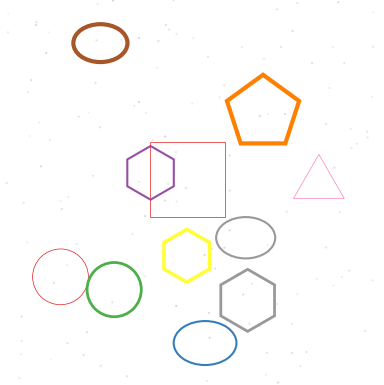[{"shape": "circle", "thickness": 0.5, "radius": 0.36, "center": [0.157, 0.281]}, {"shape": "square", "thickness": 0.5, "radius": 0.49, "center": [0.487, 0.533]}, {"shape": "oval", "thickness": 1.5, "radius": 0.41, "center": [0.533, 0.109]}, {"shape": "circle", "thickness": 2, "radius": 0.35, "center": [0.297, 0.248]}, {"shape": "hexagon", "thickness": 1.5, "radius": 0.35, "center": [0.391, 0.551]}, {"shape": "pentagon", "thickness": 3, "radius": 0.49, "center": [0.683, 0.707]}, {"shape": "hexagon", "thickness": 2.5, "radius": 0.34, "center": [0.485, 0.336]}, {"shape": "oval", "thickness": 3, "radius": 0.35, "center": [0.261, 0.888]}, {"shape": "triangle", "thickness": 0.5, "radius": 0.38, "center": [0.828, 0.523]}, {"shape": "hexagon", "thickness": 2, "radius": 0.4, "center": [0.643, 0.22]}, {"shape": "oval", "thickness": 1.5, "radius": 0.38, "center": [0.638, 0.382]}]